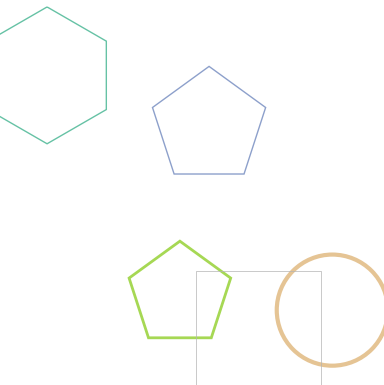[{"shape": "hexagon", "thickness": 1, "radius": 0.89, "center": [0.122, 0.804]}, {"shape": "pentagon", "thickness": 1, "radius": 0.77, "center": [0.543, 0.673]}, {"shape": "pentagon", "thickness": 2, "radius": 0.69, "center": [0.467, 0.235]}, {"shape": "circle", "thickness": 3, "radius": 0.72, "center": [0.863, 0.194]}, {"shape": "square", "thickness": 0.5, "radius": 0.81, "center": [0.67, 0.133]}]